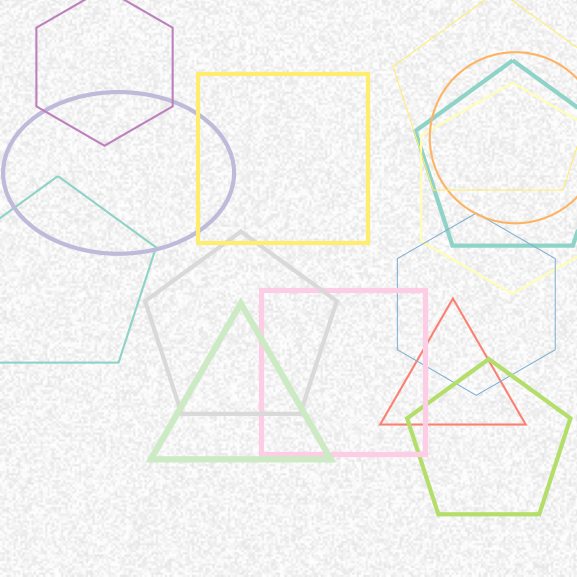[{"shape": "pentagon", "thickness": 2, "radius": 0.89, "center": [0.888, 0.717]}, {"shape": "pentagon", "thickness": 1, "radius": 0.89, "center": [0.1, 0.516]}, {"shape": "hexagon", "thickness": 1, "radius": 0.91, "center": [0.888, 0.673]}, {"shape": "oval", "thickness": 2, "radius": 1.0, "center": [0.205, 0.7]}, {"shape": "triangle", "thickness": 1, "radius": 0.73, "center": [0.784, 0.337]}, {"shape": "hexagon", "thickness": 0.5, "radius": 0.79, "center": [0.825, 0.472]}, {"shape": "circle", "thickness": 1, "radius": 0.74, "center": [0.892, 0.761]}, {"shape": "pentagon", "thickness": 2, "radius": 0.74, "center": [0.846, 0.229]}, {"shape": "square", "thickness": 2.5, "radius": 0.71, "center": [0.594, 0.354]}, {"shape": "pentagon", "thickness": 2, "radius": 0.87, "center": [0.417, 0.424]}, {"shape": "hexagon", "thickness": 1, "radius": 0.68, "center": [0.181, 0.883]}, {"shape": "triangle", "thickness": 3, "radius": 0.9, "center": [0.417, 0.294]}, {"shape": "pentagon", "thickness": 0.5, "radius": 0.96, "center": [0.862, 0.825]}, {"shape": "square", "thickness": 2, "radius": 0.73, "center": [0.49, 0.725]}]